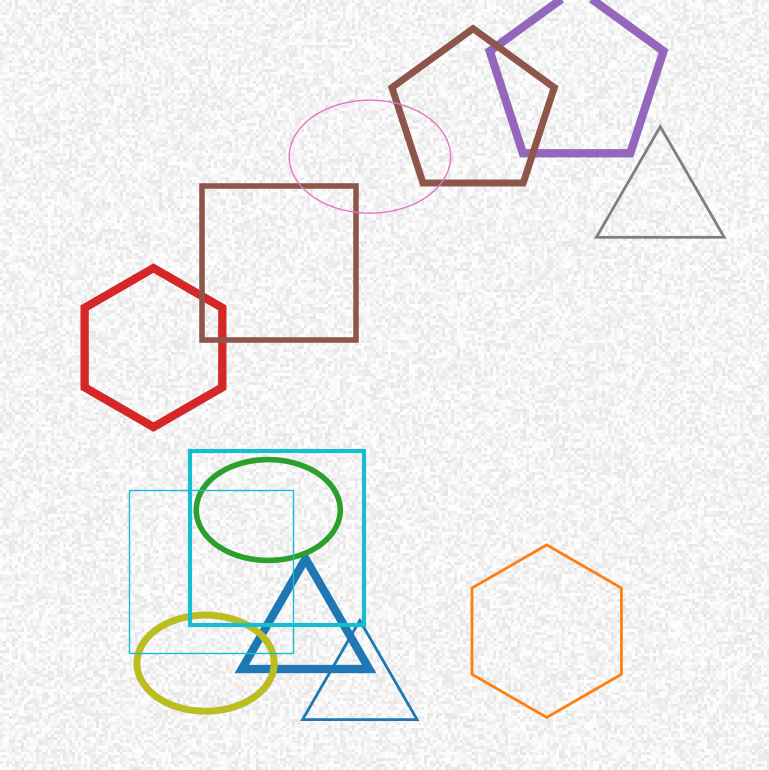[{"shape": "triangle", "thickness": 3, "radius": 0.48, "center": [0.397, 0.179]}, {"shape": "triangle", "thickness": 1, "radius": 0.43, "center": [0.467, 0.108]}, {"shape": "hexagon", "thickness": 1, "radius": 0.56, "center": [0.71, 0.18]}, {"shape": "oval", "thickness": 2, "radius": 0.47, "center": [0.348, 0.338]}, {"shape": "hexagon", "thickness": 3, "radius": 0.52, "center": [0.199, 0.549]}, {"shape": "pentagon", "thickness": 3, "radius": 0.59, "center": [0.749, 0.897]}, {"shape": "pentagon", "thickness": 2.5, "radius": 0.55, "center": [0.614, 0.852]}, {"shape": "square", "thickness": 2, "radius": 0.5, "center": [0.362, 0.658]}, {"shape": "oval", "thickness": 0.5, "radius": 0.52, "center": [0.48, 0.797]}, {"shape": "triangle", "thickness": 1, "radius": 0.48, "center": [0.858, 0.74]}, {"shape": "oval", "thickness": 2.5, "radius": 0.45, "center": [0.267, 0.139]}, {"shape": "square", "thickness": 1.5, "radius": 0.56, "center": [0.36, 0.301]}, {"shape": "square", "thickness": 0.5, "radius": 0.53, "center": [0.274, 0.258]}]